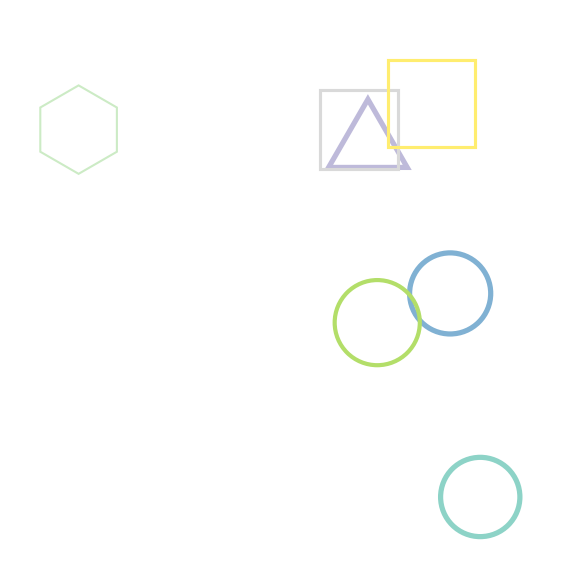[{"shape": "circle", "thickness": 2.5, "radius": 0.34, "center": [0.832, 0.139]}, {"shape": "triangle", "thickness": 2.5, "radius": 0.39, "center": [0.637, 0.749]}, {"shape": "circle", "thickness": 2.5, "radius": 0.35, "center": [0.779, 0.491]}, {"shape": "circle", "thickness": 2, "radius": 0.37, "center": [0.653, 0.44]}, {"shape": "square", "thickness": 1.5, "radius": 0.34, "center": [0.621, 0.775]}, {"shape": "hexagon", "thickness": 1, "radius": 0.38, "center": [0.136, 0.775]}, {"shape": "square", "thickness": 1.5, "radius": 0.38, "center": [0.747, 0.82]}]